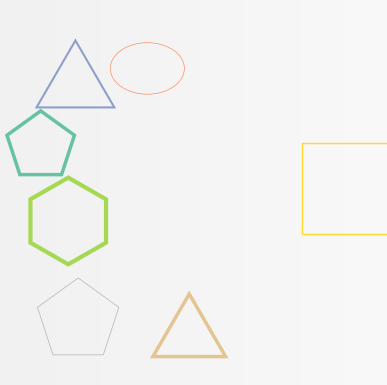[{"shape": "pentagon", "thickness": 2.5, "radius": 0.46, "center": [0.105, 0.62]}, {"shape": "oval", "thickness": 0.5, "radius": 0.48, "center": [0.38, 0.822]}, {"shape": "triangle", "thickness": 1.5, "radius": 0.58, "center": [0.195, 0.779]}, {"shape": "hexagon", "thickness": 3, "radius": 0.56, "center": [0.176, 0.426]}, {"shape": "square", "thickness": 1, "radius": 0.59, "center": [0.897, 0.51]}, {"shape": "triangle", "thickness": 2.5, "radius": 0.54, "center": [0.488, 0.128]}, {"shape": "pentagon", "thickness": 0.5, "radius": 0.55, "center": [0.202, 0.168]}]